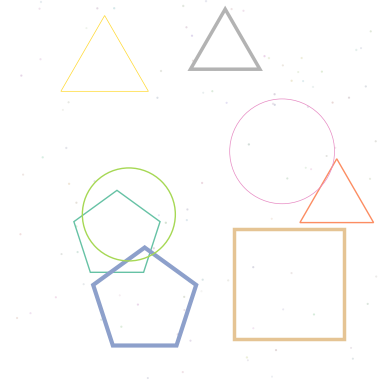[{"shape": "pentagon", "thickness": 1, "radius": 0.59, "center": [0.304, 0.388]}, {"shape": "triangle", "thickness": 1, "radius": 0.55, "center": [0.875, 0.477]}, {"shape": "pentagon", "thickness": 3, "radius": 0.7, "center": [0.376, 0.216]}, {"shape": "circle", "thickness": 0.5, "radius": 0.68, "center": [0.733, 0.607]}, {"shape": "circle", "thickness": 1, "radius": 0.6, "center": [0.335, 0.443]}, {"shape": "triangle", "thickness": 0.5, "radius": 0.66, "center": [0.272, 0.828]}, {"shape": "square", "thickness": 2.5, "radius": 0.71, "center": [0.751, 0.261]}, {"shape": "triangle", "thickness": 2.5, "radius": 0.52, "center": [0.585, 0.872]}]